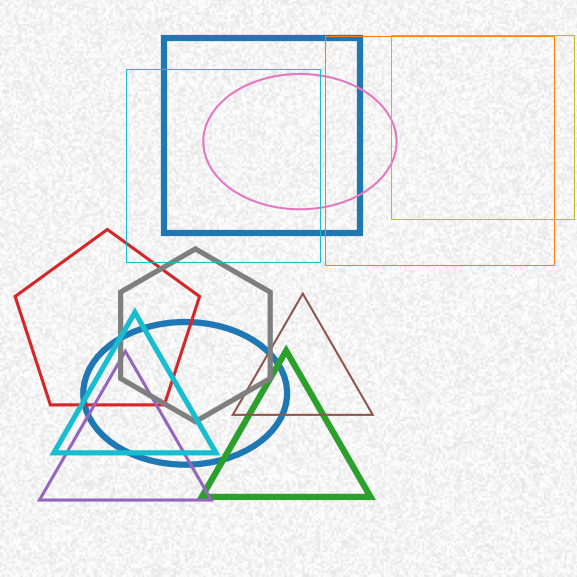[{"shape": "square", "thickness": 3, "radius": 0.85, "center": [0.453, 0.764]}, {"shape": "oval", "thickness": 3, "radius": 0.88, "center": [0.321, 0.318]}, {"shape": "square", "thickness": 0.5, "radius": 0.99, "center": [0.761, 0.739]}, {"shape": "triangle", "thickness": 3, "radius": 0.84, "center": [0.496, 0.223]}, {"shape": "pentagon", "thickness": 1.5, "radius": 0.84, "center": [0.186, 0.434]}, {"shape": "triangle", "thickness": 1.5, "radius": 0.86, "center": [0.217, 0.219]}, {"shape": "triangle", "thickness": 1, "radius": 0.7, "center": [0.524, 0.351]}, {"shape": "oval", "thickness": 1, "radius": 0.84, "center": [0.519, 0.754]}, {"shape": "hexagon", "thickness": 2.5, "radius": 0.75, "center": [0.338, 0.419]}, {"shape": "square", "thickness": 0.5, "radius": 0.8, "center": [0.836, 0.779]}, {"shape": "triangle", "thickness": 2.5, "radius": 0.81, "center": [0.234, 0.296]}, {"shape": "square", "thickness": 0.5, "radius": 0.84, "center": [0.386, 0.713]}]